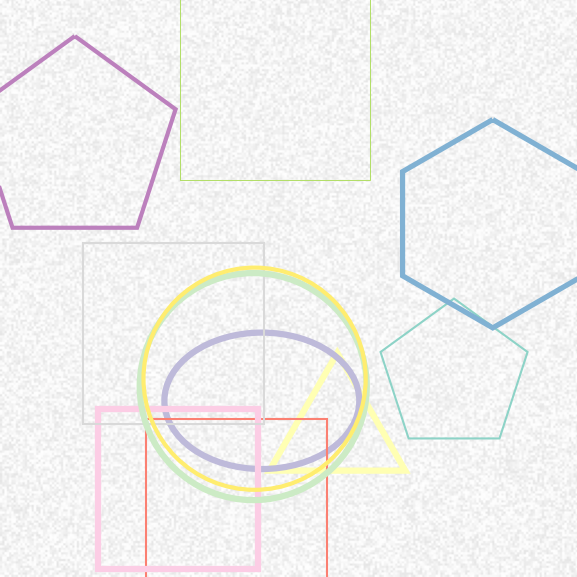[{"shape": "pentagon", "thickness": 1, "radius": 0.67, "center": [0.786, 0.348]}, {"shape": "triangle", "thickness": 3, "radius": 0.68, "center": [0.584, 0.252]}, {"shape": "oval", "thickness": 3, "radius": 0.84, "center": [0.453, 0.305]}, {"shape": "square", "thickness": 1, "radius": 0.78, "center": [0.41, 0.118]}, {"shape": "hexagon", "thickness": 2.5, "radius": 0.9, "center": [0.853, 0.612]}, {"shape": "square", "thickness": 0.5, "radius": 0.82, "center": [0.475, 0.853]}, {"shape": "square", "thickness": 3, "radius": 0.69, "center": [0.308, 0.152]}, {"shape": "square", "thickness": 1, "radius": 0.78, "center": [0.301, 0.422]}, {"shape": "pentagon", "thickness": 2, "radius": 0.92, "center": [0.13, 0.753]}, {"shape": "circle", "thickness": 3, "radius": 0.98, "center": [0.439, 0.33]}, {"shape": "circle", "thickness": 2, "radius": 0.96, "center": [0.441, 0.343]}]